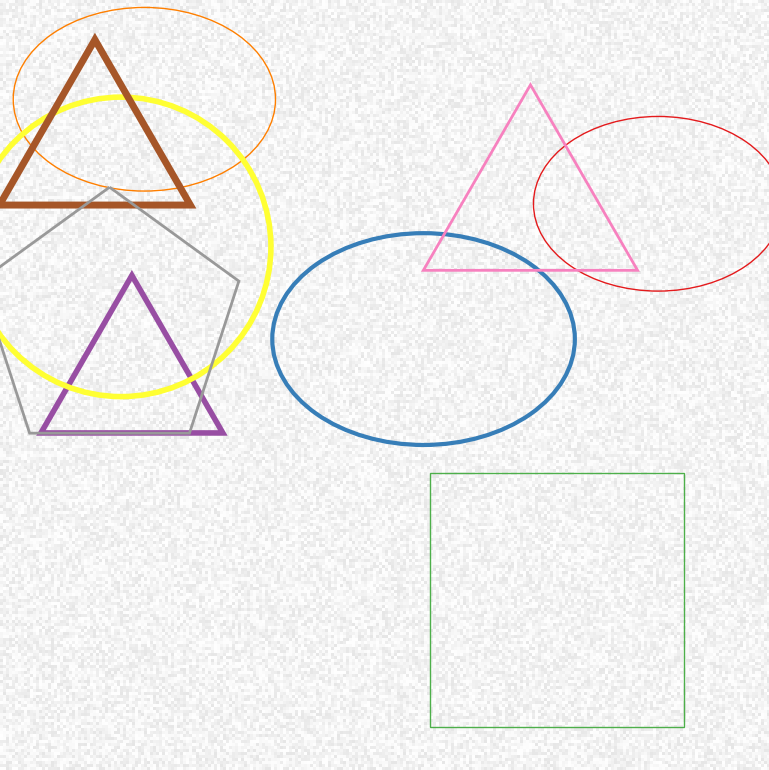[{"shape": "oval", "thickness": 0.5, "radius": 0.81, "center": [0.855, 0.735]}, {"shape": "oval", "thickness": 1.5, "radius": 0.98, "center": [0.55, 0.56]}, {"shape": "square", "thickness": 0.5, "radius": 0.83, "center": [0.724, 0.221]}, {"shape": "triangle", "thickness": 2, "radius": 0.68, "center": [0.171, 0.506]}, {"shape": "oval", "thickness": 0.5, "radius": 0.85, "center": [0.187, 0.871]}, {"shape": "circle", "thickness": 2, "radius": 0.97, "center": [0.157, 0.679]}, {"shape": "triangle", "thickness": 2.5, "radius": 0.72, "center": [0.123, 0.805]}, {"shape": "triangle", "thickness": 1, "radius": 0.8, "center": [0.689, 0.729]}, {"shape": "pentagon", "thickness": 1, "radius": 0.88, "center": [0.142, 0.58]}]